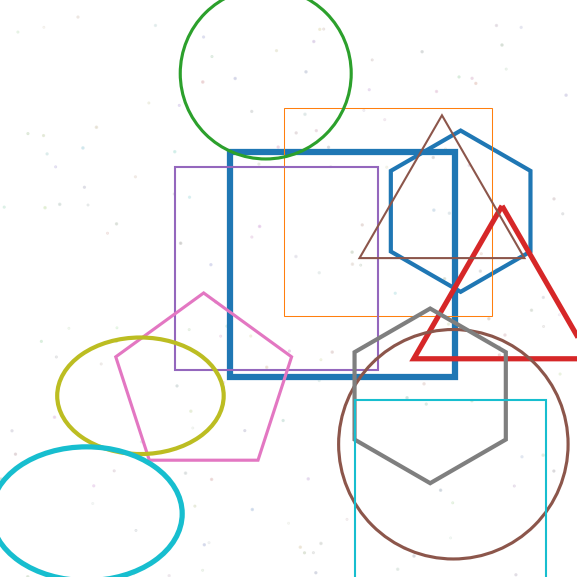[{"shape": "hexagon", "thickness": 2, "radius": 0.7, "center": [0.798, 0.633]}, {"shape": "square", "thickness": 3, "radius": 0.97, "center": [0.594, 0.541]}, {"shape": "square", "thickness": 0.5, "radius": 0.9, "center": [0.672, 0.631]}, {"shape": "circle", "thickness": 1.5, "radius": 0.74, "center": [0.46, 0.872]}, {"shape": "triangle", "thickness": 2.5, "radius": 0.88, "center": [0.869, 0.466]}, {"shape": "square", "thickness": 1, "radius": 0.88, "center": [0.478, 0.534]}, {"shape": "circle", "thickness": 1.5, "radius": 0.99, "center": [0.785, 0.23]}, {"shape": "triangle", "thickness": 1, "radius": 0.82, "center": [0.765, 0.635]}, {"shape": "pentagon", "thickness": 1.5, "radius": 0.8, "center": [0.353, 0.332]}, {"shape": "hexagon", "thickness": 2, "radius": 0.76, "center": [0.745, 0.314]}, {"shape": "oval", "thickness": 2, "radius": 0.72, "center": [0.243, 0.314]}, {"shape": "oval", "thickness": 2.5, "radius": 0.83, "center": [0.15, 0.11]}, {"shape": "square", "thickness": 1, "radius": 0.83, "center": [0.78, 0.14]}]